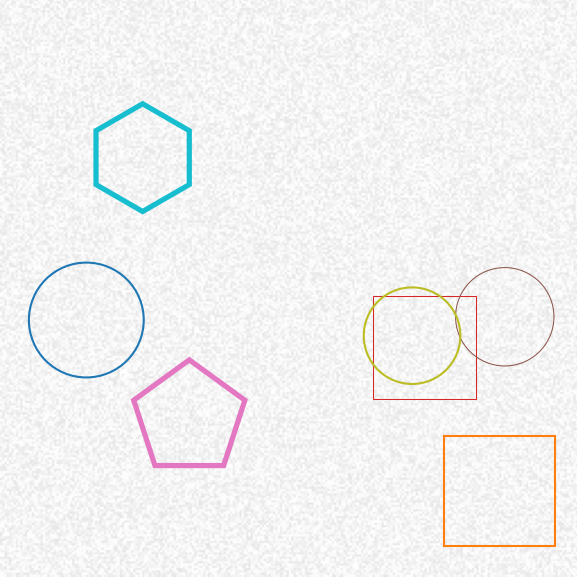[{"shape": "circle", "thickness": 1, "radius": 0.5, "center": [0.149, 0.445]}, {"shape": "square", "thickness": 1, "radius": 0.48, "center": [0.865, 0.149]}, {"shape": "square", "thickness": 0.5, "radius": 0.45, "center": [0.735, 0.397]}, {"shape": "circle", "thickness": 0.5, "radius": 0.43, "center": [0.874, 0.451]}, {"shape": "pentagon", "thickness": 2.5, "radius": 0.51, "center": [0.328, 0.275]}, {"shape": "circle", "thickness": 1, "radius": 0.42, "center": [0.714, 0.418]}, {"shape": "hexagon", "thickness": 2.5, "radius": 0.47, "center": [0.247, 0.726]}]